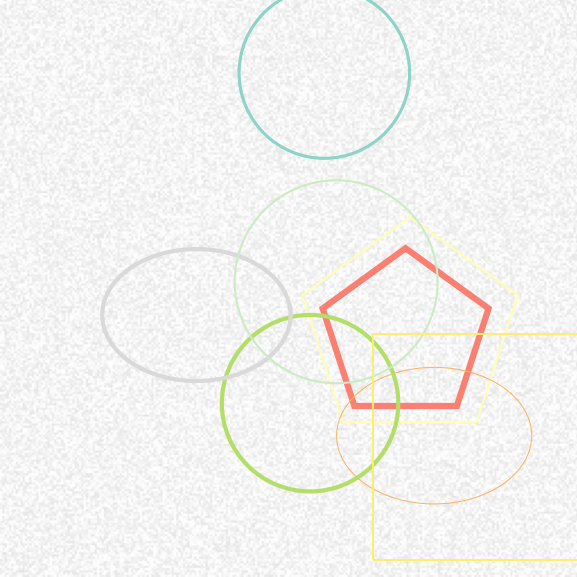[{"shape": "circle", "thickness": 1.5, "radius": 0.74, "center": [0.562, 0.873]}, {"shape": "pentagon", "thickness": 1, "radius": 0.98, "center": [0.71, 0.427]}, {"shape": "pentagon", "thickness": 3, "radius": 0.76, "center": [0.702, 0.418]}, {"shape": "oval", "thickness": 0.5, "radius": 0.84, "center": [0.752, 0.245]}, {"shape": "circle", "thickness": 2, "radius": 0.76, "center": [0.537, 0.301]}, {"shape": "oval", "thickness": 2, "radius": 0.82, "center": [0.34, 0.454]}, {"shape": "circle", "thickness": 1, "radius": 0.88, "center": [0.582, 0.511]}, {"shape": "square", "thickness": 1, "radius": 0.98, "center": [0.842, 0.225]}]